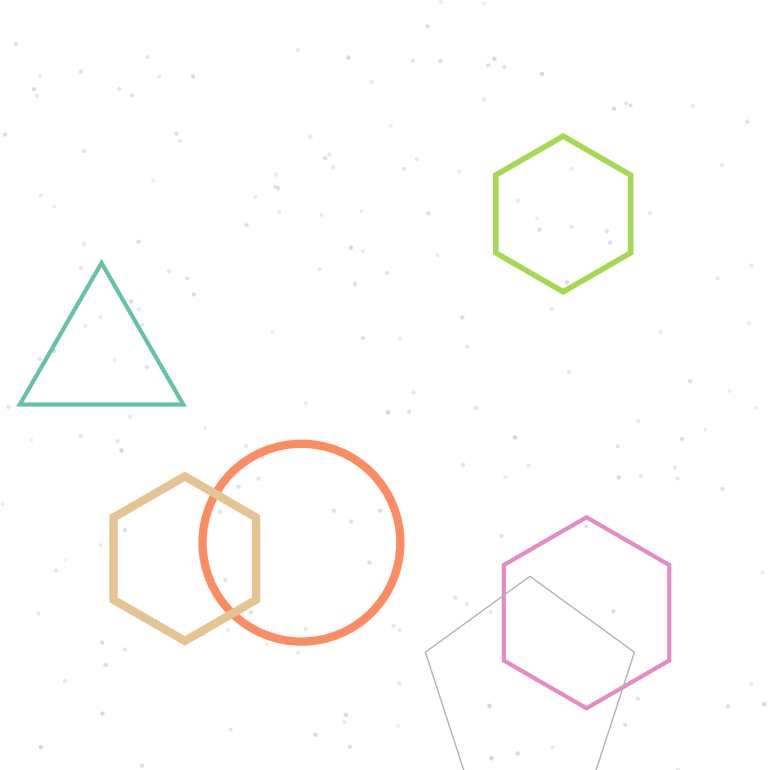[{"shape": "triangle", "thickness": 1.5, "radius": 0.61, "center": [0.132, 0.536]}, {"shape": "circle", "thickness": 3, "radius": 0.64, "center": [0.392, 0.295]}, {"shape": "hexagon", "thickness": 1.5, "radius": 0.62, "center": [0.762, 0.204]}, {"shape": "hexagon", "thickness": 2, "radius": 0.51, "center": [0.731, 0.722]}, {"shape": "hexagon", "thickness": 3, "radius": 0.53, "center": [0.24, 0.275]}, {"shape": "pentagon", "thickness": 0.5, "radius": 0.71, "center": [0.688, 0.109]}]